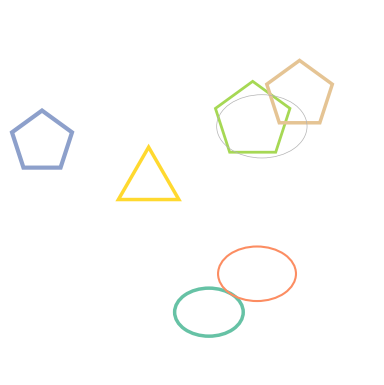[{"shape": "oval", "thickness": 2.5, "radius": 0.45, "center": [0.543, 0.189]}, {"shape": "oval", "thickness": 1.5, "radius": 0.51, "center": [0.668, 0.289]}, {"shape": "pentagon", "thickness": 3, "radius": 0.41, "center": [0.109, 0.631]}, {"shape": "pentagon", "thickness": 2, "radius": 0.51, "center": [0.656, 0.687]}, {"shape": "triangle", "thickness": 2.5, "radius": 0.45, "center": [0.386, 0.527]}, {"shape": "pentagon", "thickness": 2.5, "radius": 0.45, "center": [0.778, 0.754]}, {"shape": "oval", "thickness": 0.5, "radius": 0.59, "center": [0.68, 0.672]}]